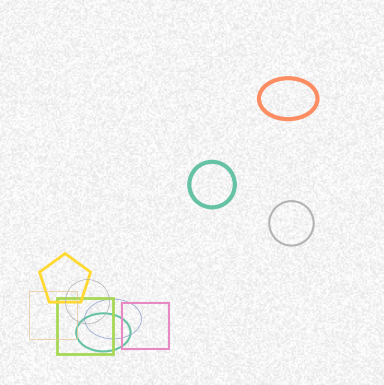[{"shape": "circle", "thickness": 3, "radius": 0.3, "center": [0.551, 0.521]}, {"shape": "oval", "thickness": 1.5, "radius": 0.35, "center": [0.268, 0.137]}, {"shape": "oval", "thickness": 3, "radius": 0.38, "center": [0.749, 0.744]}, {"shape": "oval", "thickness": 0.5, "radius": 0.37, "center": [0.294, 0.171]}, {"shape": "square", "thickness": 1.5, "radius": 0.3, "center": [0.379, 0.153]}, {"shape": "square", "thickness": 2, "radius": 0.36, "center": [0.22, 0.152]}, {"shape": "pentagon", "thickness": 2, "radius": 0.35, "center": [0.169, 0.272]}, {"shape": "square", "thickness": 0.5, "radius": 0.31, "center": [0.137, 0.182]}, {"shape": "circle", "thickness": 0.5, "radius": 0.29, "center": [0.227, 0.217]}, {"shape": "circle", "thickness": 1.5, "radius": 0.29, "center": [0.757, 0.42]}]